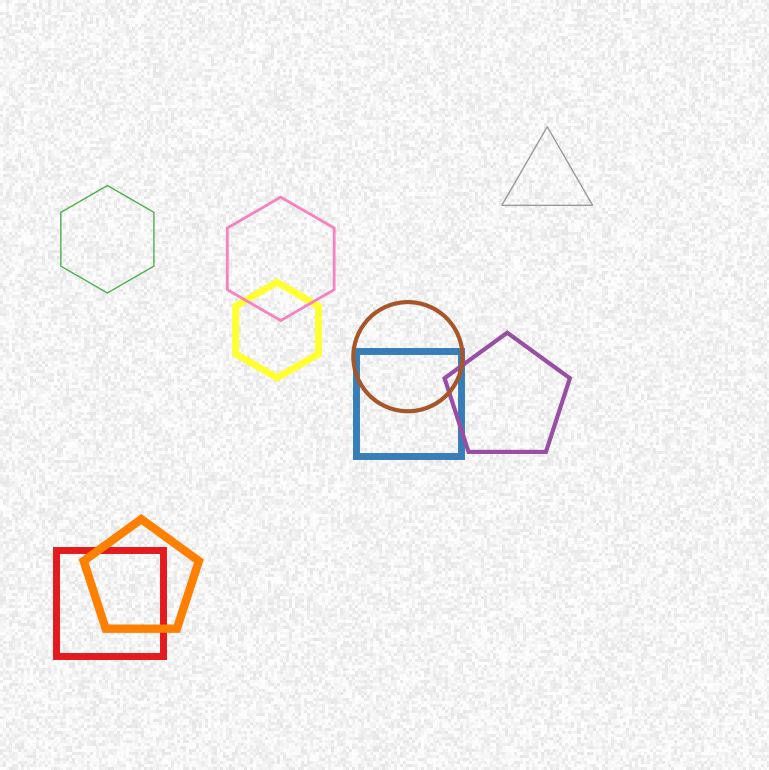[{"shape": "square", "thickness": 2.5, "radius": 0.35, "center": [0.142, 0.217]}, {"shape": "square", "thickness": 2.5, "radius": 0.34, "center": [0.531, 0.476]}, {"shape": "hexagon", "thickness": 0.5, "radius": 0.35, "center": [0.139, 0.689]}, {"shape": "pentagon", "thickness": 1.5, "radius": 0.43, "center": [0.659, 0.482]}, {"shape": "pentagon", "thickness": 3, "radius": 0.39, "center": [0.183, 0.247]}, {"shape": "hexagon", "thickness": 2.5, "radius": 0.31, "center": [0.36, 0.571]}, {"shape": "circle", "thickness": 1.5, "radius": 0.35, "center": [0.53, 0.537]}, {"shape": "hexagon", "thickness": 1, "radius": 0.4, "center": [0.365, 0.664]}, {"shape": "triangle", "thickness": 0.5, "radius": 0.34, "center": [0.711, 0.767]}]